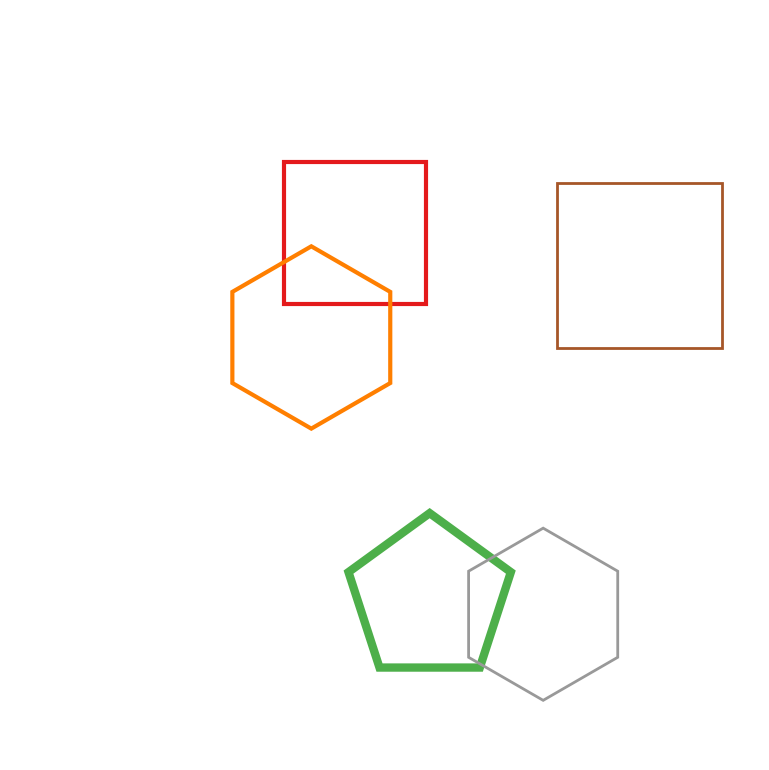[{"shape": "square", "thickness": 1.5, "radius": 0.46, "center": [0.461, 0.698]}, {"shape": "pentagon", "thickness": 3, "radius": 0.55, "center": [0.558, 0.223]}, {"shape": "hexagon", "thickness": 1.5, "radius": 0.59, "center": [0.404, 0.562]}, {"shape": "square", "thickness": 1, "radius": 0.54, "center": [0.831, 0.656]}, {"shape": "hexagon", "thickness": 1, "radius": 0.56, "center": [0.705, 0.202]}]